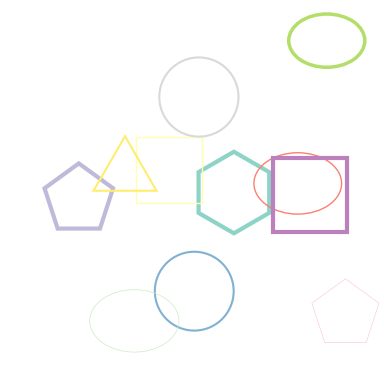[{"shape": "hexagon", "thickness": 3, "radius": 0.53, "center": [0.608, 0.5]}, {"shape": "square", "thickness": 1, "radius": 0.43, "center": [0.439, 0.558]}, {"shape": "pentagon", "thickness": 3, "radius": 0.47, "center": [0.205, 0.482]}, {"shape": "oval", "thickness": 1, "radius": 0.57, "center": [0.773, 0.524]}, {"shape": "circle", "thickness": 1.5, "radius": 0.51, "center": [0.505, 0.244]}, {"shape": "oval", "thickness": 2.5, "radius": 0.49, "center": [0.849, 0.894]}, {"shape": "pentagon", "thickness": 0.5, "radius": 0.46, "center": [0.897, 0.184]}, {"shape": "circle", "thickness": 1.5, "radius": 0.51, "center": [0.517, 0.748]}, {"shape": "square", "thickness": 3, "radius": 0.48, "center": [0.805, 0.494]}, {"shape": "oval", "thickness": 0.5, "radius": 0.58, "center": [0.349, 0.167]}, {"shape": "triangle", "thickness": 1.5, "radius": 0.47, "center": [0.325, 0.552]}]